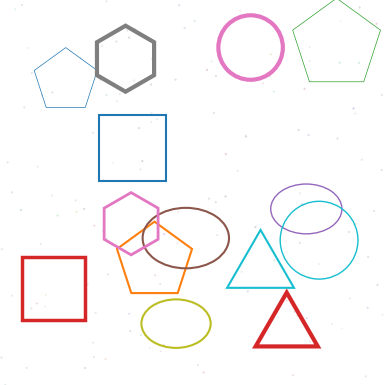[{"shape": "pentagon", "thickness": 0.5, "radius": 0.43, "center": [0.171, 0.79]}, {"shape": "square", "thickness": 1.5, "radius": 0.43, "center": [0.344, 0.616]}, {"shape": "pentagon", "thickness": 1.5, "radius": 0.51, "center": [0.401, 0.322]}, {"shape": "pentagon", "thickness": 0.5, "radius": 0.6, "center": [0.874, 0.885]}, {"shape": "triangle", "thickness": 3, "radius": 0.47, "center": [0.745, 0.147]}, {"shape": "square", "thickness": 2.5, "radius": 0.41, "center": [0.138, 0.252]}, {"shape": "oval", "thickness": 1, "radius": 0.46, "center": [0.796, 0.457]}, {"shape": "oval", "thickness": 1.5, "radius": 0.56, "center": [0.483, 0.382]}, {"shape": "hexagon", "thickness": 2, "radius": 0.4, "center": [0.341, 0.419]}, {"shape": "circle", "thickness": 3, "radius": 0.42, "center": [0.651, 0.877]}, {"shape": "hexagon", "thickness": 3, "radius": 0.43, "center": [0.326, 0.848]}, {"shape": "oval", "thickness": 1.5, "radius": 0.45, "center": [0.457, 0.159]}, {"shape": "triangle", "thickness": 1.5, "radius": 0.5, "center": [0.677, 0.303]}, {"shape": "circle", "thickness": 1, "radius": 0.51, "center": [0.829, 0.376]}]